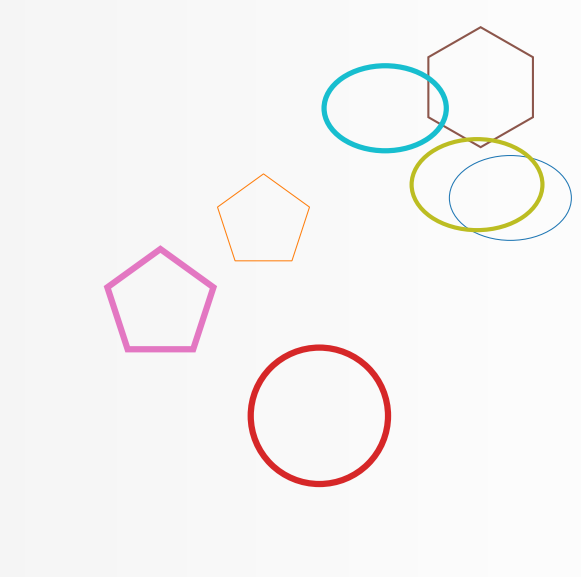[{"shape": "oval", "thickness": 0.5, "radius": 0.52, "center": [0.878, 0.656]}, {"shape": "pentagon", "thickness": 0.5, "radius": 0.42, "center": [0.453, 0.615]}, {"shape": "circle", "thickness": 3, "radius": 0.59, "center": [0.549, 0.279]}, {"shape": "hexagon", "thickness": 1, "radius": 0.52, "center": [0.827, 0.848]}, {"shape": "pentagon", "thickness": 3, "radius": 0.48, "center": [0.276, 0.472]}, {"shape": "oval", "thickness": 2, "radius": 0.56, "center": [0.821, 0.679]}, {"shape": "oval", "thickness": 2.5, "radius": 0.53, "center": [0.663, 0.812]}]